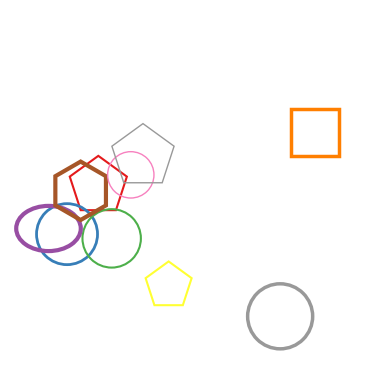[{"shape": "pentagon", "thickness": 1.5, "radius": 0.39, "center": [0.255, 0.517]}, {"shape": "circle", "thickness": 2, "radius": 0.4, "center": [0.174, 0.392]}, {"shape": "circle", "thickness": 1.5, "radius": 0.38, "center": [0.29, 0.381]}, {"shape": "oval", "thickness": 3, "radius": 0.42, "center": [0.126, 0.407]}, {"shape": "square", "thickness": 2.5, "radius": 0.31, "center": [0.818, 0.656]}, {"shape": "pentagon", "thickness": 1.5, "radius": 0.31, "center": [0.438, 0.258]}, {"shape": "hexagon", "thickness": 3, "radius": 0.38, "center": [0.209, 0.504]}, {"shape": "circle", "thickness": 1, "radius": 0.3, "center": [0.34, 0.546]}, {"shape": "pentagon", "thickness": 1, "radius": 0.42, "center": [0.371, 0.594]}, {"shape": "circle", "thickness": 2.5, "radius": 0.42, "center": [0.728, 0.178]}]